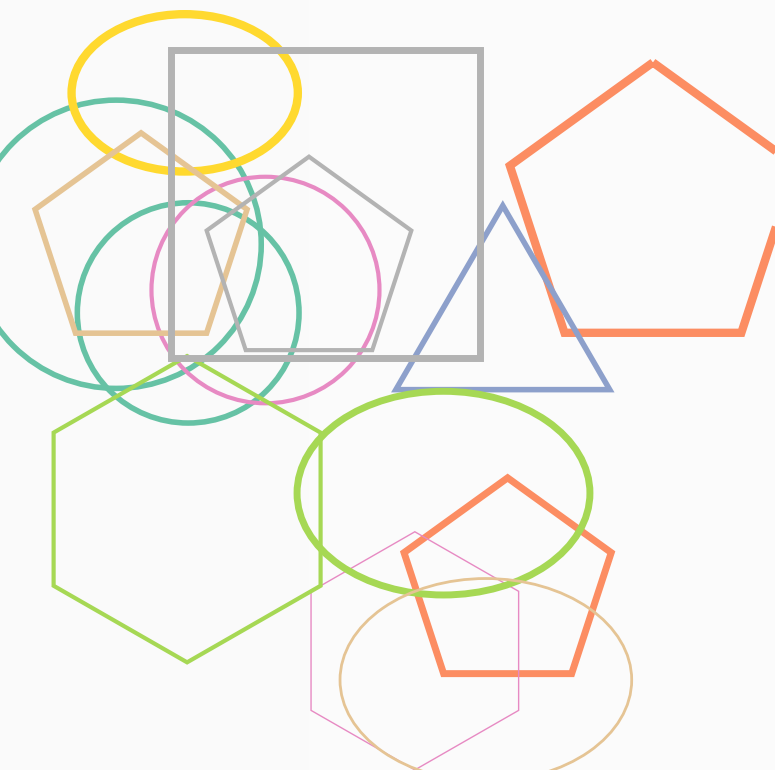[{"shape": "circle", "thickness": 2, "radius": 0.72, "center": [0.243, 0.594]}, {"shape": "circle", "thickness": 2, "radius": 0.94, "center": [0.15, 0.683]}, {"shape": "pentagon", "thickness": 2.5, "radius": 0.7, "center": [0.655, 0.239]}, {"shape": "pentagon", "thickness": 3, "radius": 0.97, "center": [0.842, 0.725]}, {"shape": "triangle", "thickness": 2, "radius": 0.8, "center": [0.649, 0.574]}, {"shape": "circle", "thickness": 1.5, "radius": 0.74, "center": [0.343, 0.623]}, {"shape": "hexagon", "thickness": 0.5, "radius": 0.77, "center": [0.535, 0.155]}, {"shape": "hexagon", "thickness": 1.5, "radius": 0.99, "center": [0.241, 0.339]}, {"shape": "oval", "thickness": 2.5, "radius": 0.94, "center": [0.572, 0.36]}, {"shape": "oval", "thickness": 3, "radius": 0.73, "center": [0.238, 0.879]}, {"shape": "oval", "thickness": 1, "radius": 0.94, "center": [0.627, 0.117]}, {"shape": "pentagon", "thickness": 2, "radius": 0.72, "center": [0.182, 0.684]}, {"shape": "square", "thickness": 2.5, "radius": 1.0, "center": [0.42, 0.735]}, {"shape": "pentagon", "thickness": 1.5, "radius": 0.69, "center": [0.399, 0.658]}]